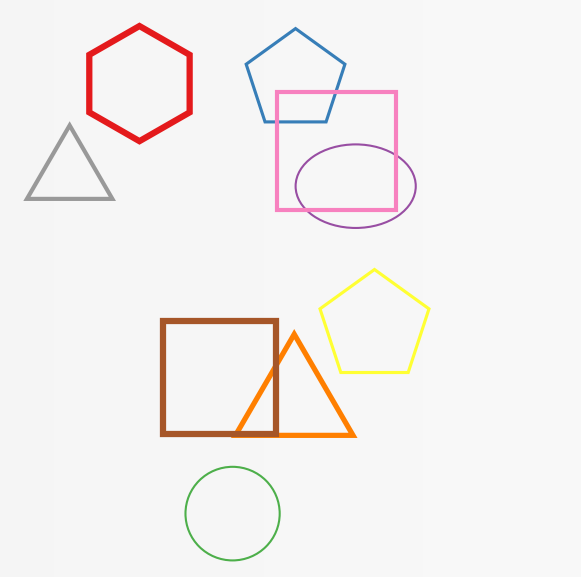[{"shape": "hexagon", "thickness": 3, "radius": 0.5, "center": [0.24, 0.854]}, {"shape": "pentagon", "thickness": 1.5, "radius": 0.45, "center": [0.508, 0.86]}, {"shape": "circle", "thickness": 1, "radius": 0.41, "center": [0.4, 0.11]}, {"shape": "oval", "thickness": 1, "radius": 0.52, "center": [0.612, 0.677]}, {"shape": "triangle", "thickness": 2.5, "radius": 0.58, "center": [0.506, 0.304]}, {"shape": "pentagon", "thickness": 1.5, "radius": 0.49, "center": [0.644, 0.434]}, {"shape": "square", "thickness": 3, "radius": 0.49, "center": [0.377, 0.346]}, {"shape": "square", "thickness": 2, "radius": 0.51, "center": [0.579, 0.738]}, {"shape": "triangle", "thickness": 2, "radius": 0.42, "center": [0.12, 0.697]}]